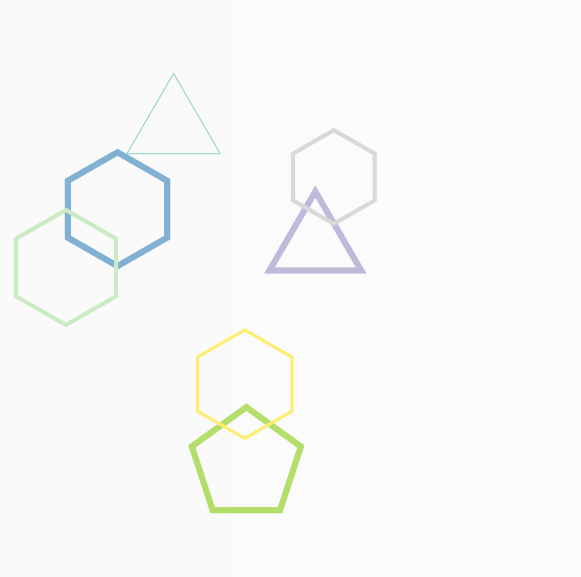[{"shape": "triangle", "thickness": 0.5, "radius": 0.46, "center": [0.299, 0.779]}, {"shape": "triangle", "thickness": 3, "radius": 0.46, "center": [0.542, 0.576]}, {"shape": "hexagon", "thickness": 3, "radius": 0.49, "center": [0.202, 0.637]}, {"shape": "pentagon", "thickness": 3, "radius": 0.49, "center": [0.424, 0.196]}, {"shape": "hexagon", "thickness": 2, "radius": 0.41, "center": [0.574, 0.693]}, {"shape": "hexagon", "thickness": 2, "radius": 0.5, "center": [0.114, 0.536]}, {"shape": "hexagon", "thickness": 1.5, "radius": 0.47, "center": [0.421, 0.334]}]